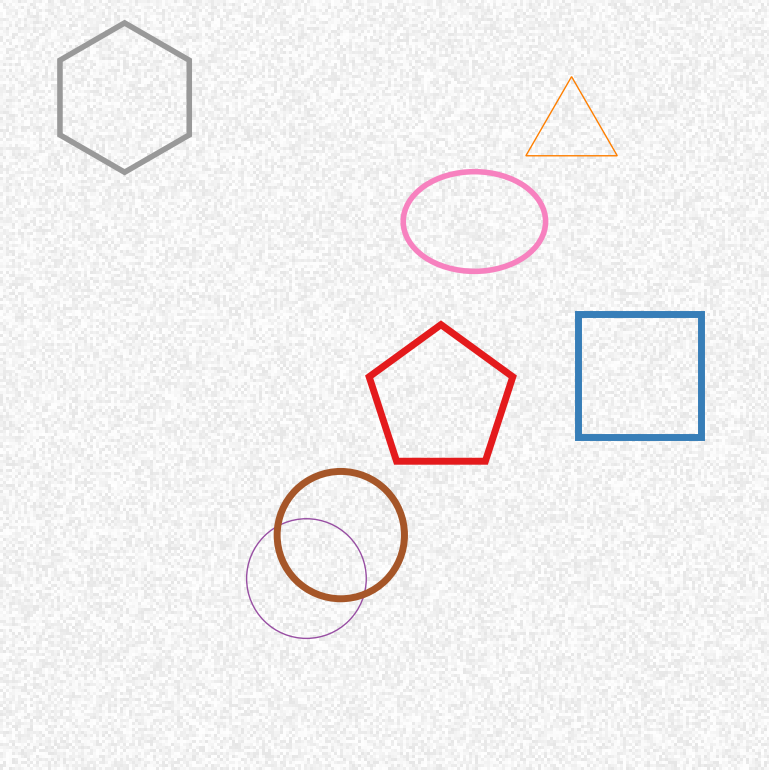[{"shape": "pentagon", "thickness": 2.5, "radius": 0.49, "center": [0.573, 0.48]}, {"shape": "square", "thickness": 2.5, "radius": 0.4, "center": [0.831, 0.512]}, {"shape": "circle", "thickness": 0.5, "radius": 0.39, "center": [0.398, 0.249]}, {"shape": "triangle", "thickness": 0.5, "radius": 0.34, "center": [0.742, 0.832]}, {"shape": "circle", "thickness": 2.5, "radius": 0.41, "center": [0.443, 0.305]}, {"shape": "oval", "thickness": 2, "radius": 0.46, "center": [0.616, 0.712]}, {"shape": "hexagon", "thickness": 2, "radius": 0.48, "center": [0.162, 0.873]}]